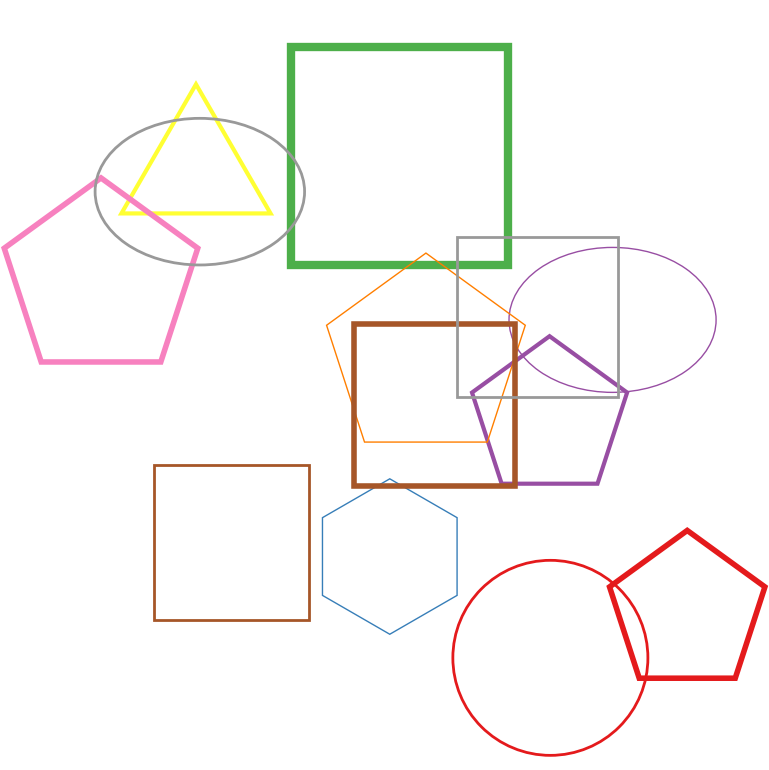[{"shape": "pentagon", "thickness": 2, "radius": 0.53, "center": [0.893, 0.205]}, {"shape": "circle", "thickness": 1, "radius": 0.63, "center": [0.715, 0.146]}, {"shape": "hexagon", "thickness": 0.5, "radius": 0.5, "center": [0.506, 0.277]}, {"shape": "square", "thickness": 3, "radius": 0.71, "center": [0.519, 0.798]}, {"shape": "oval", "thickness": 0.5, "radius": 0.67, "center": [0.796, 0.585]}, {"shape": "pentagon", "thickness": 1.5, "radius": 0.53, "center": [0.714, 0.457]}, {"shape": "pentagon", "thickness": 0.5, "radius": 0.68, "center": [0.553, 0.536]}, {"shape": "triangle", "thickness": 1.5, "radius": 0.56, "center": [0.255, 0.779]}, {"shape": "square", "thickness": 1, "radius": 0.5, "center": [0.3, 0.295]}, {"shape": "square", "thickness": 2, "radius": 0.52, "center": [0.564, 0.474]}, {"shape": "pentagon", "thickness": 2, "radius": 0.66, "center": [0.131, 0.637]}, {"shape": "square", "thickness": 1, "radius": 0.52, "center": [0.698, 0.588]}, {"shape": "oval", "thickness": 1, "radius": 0.68, "center": [0.26, 0.751]}]